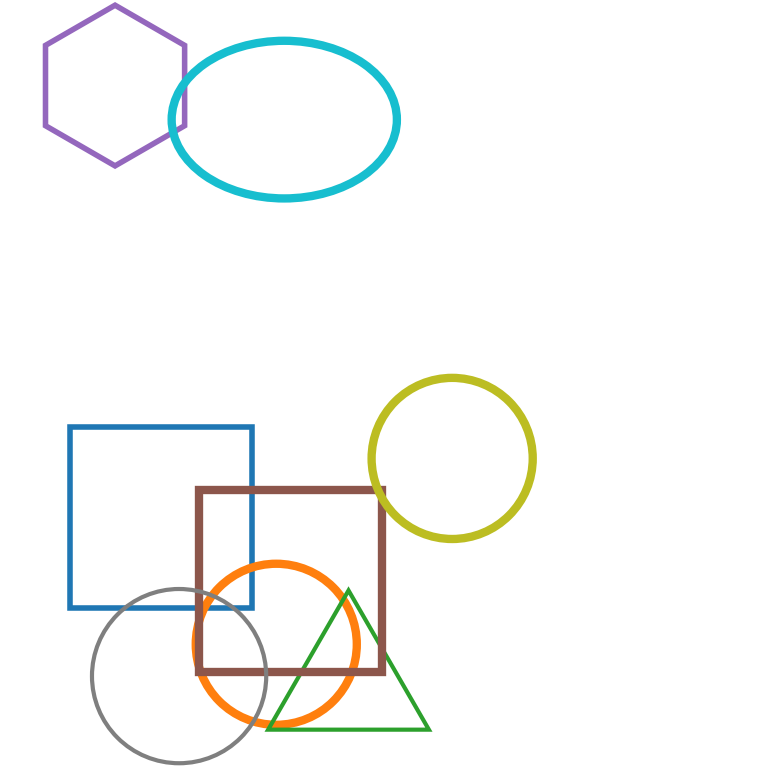[{"shape": "square", "thickness": 2, "radius": 0.59, "center": [0.209, 0.328]}, {"shape": "circle", "thickness": 3, "radius": 0.52, "center": [0.359, 0.163]}, {"shape": "triangle", "thickness": 1.5, "radius": 0.6, "center": [0.453, 0.113]}, {"shape": "hexagon", "thickness": 2, "radius": 0.52, "center": [0.149, 0.889]}, {"shape": "square", "thickness": 3, "radius": 0.59, "center": [0.377, 0.245]}, {"shape": "circle", "thickness": 1.5, "radius": 0.57, "center": [0.233, 0.122]}, {"shape": "circle", "thickness": 3, "radius": 0.52, "center": [0.587, 0.405]}, {"shape": "oval", "thickness": 3, "radius": 0.73, "center": [0.369, 0.845]}]